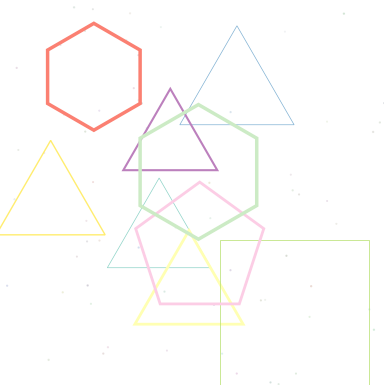[{"shape": "triangle", "thickness": 0.5, "radius": 0.78, "center": [0.413, 0.382]}, {"shape": "triangle", "thickness": 2, "radius": 0.81, "center": [0.491, 0.239]}, {"shape": "hexagon", "thickness": 2.5, "radius": 0.69, "center": [0.244, 0.801]}, {"shape": "triangle", "thickness": 0.5, "radius": 0.86, "center": [0.615, 0.762]}, {"shape": "square", "thickness": 0.5, "radius": 0.97, "center": [0.766, 0.184]}, {"shape": "pentagon", "thickness": 2, "radius": 0.87, "center": [0.519, 0.352]}, {"shape": "triangle", "thickness": 1.5, "radius": 0.7, "center": [0.442, 0.628]}, {"shape": "hexagon", "thickness": 2.5, "radius": 0.87, "center": [0.515, 0.554]}, {"shape": "triangle", "thickness": 1, "radius": 0.82, "center": [0.132, 0.472]}]